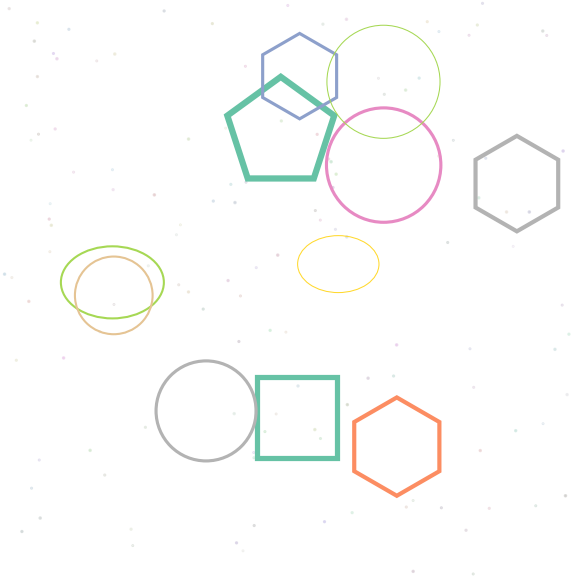[{"shape": "square", "thickness": 2.5, "radius": 0.35, "center": [0.514, 0.276]}, {"shape": "pentagon", "thickness": 3, "radius": 0.49, "center": [0.486, 0.769]}, {"shape": "hexagon", "thickness": 2, "radius": 0.43, "center": [0.687, 0.226]}, {"shape": "hexagon", "thickness": 1.5, "radius": 0.37, "center": [0.519, 0.867]}, {"shape": "circle", "thickness": 1.5, "radius": 0.5, "center": [0.664, 0.713]}, {"shape": "circle", "thickness": 0.5, "radius": 0.49, "center": [0.664, 0.857]}, {"shape": "oval", "thickness": 1, "radius": 0.45, "center": [0.195, 0.51]}, {"shape": "oval", "thickness": 0.5, "radius": 0.35, "center": [0.586, 0.542]}, {"shape": "circle", "thickness": 1, "radius": 0.34, "center": [0.197, 0.488]}, {"shape": "circle", "thickness": 1.5, "radius": 0.43, "center": [0.357, 0.288]}, {"shape": "hexagon", "thickness": 2, "radius": 0.41, "center": [0.895, 0.681]}]